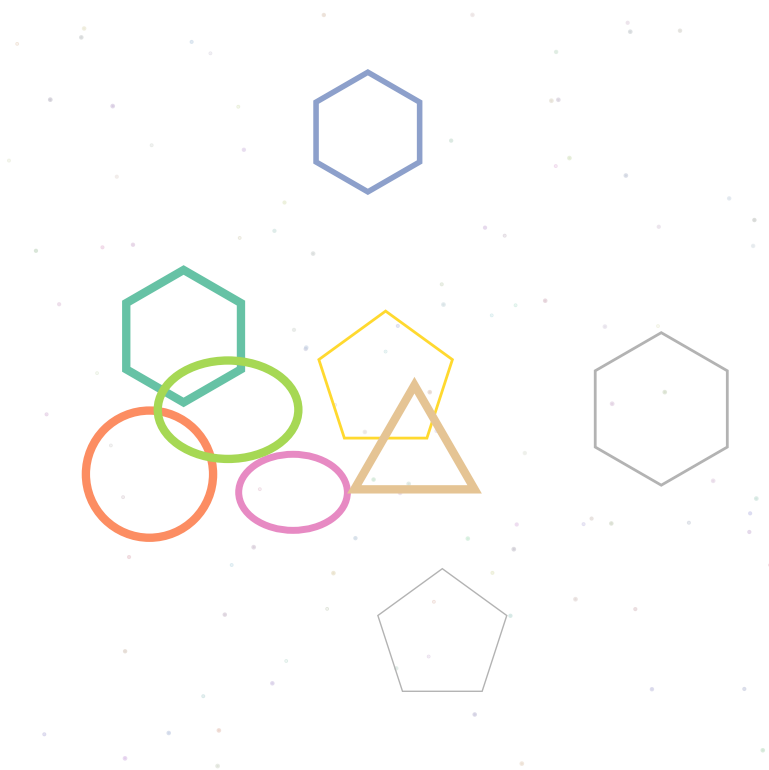[{"shape": "hexagon", "thickness": 3, "radius": 0.43, "center": [0.238, 0.563]}, {"shape": "circle", "thickness": 3, "radius": 0.41, "center": [0.194, 0.384]}, {"shape": "hexagon", "thickness": 2, "radius": 0.39, "center": [0.478, 0.829]}, {"shape": "oval", "thickness": 2.5, "radius": 0.35, "center": [0.381, 0.361]}, {"shape": "oval", "thickness": 3, "radius": 0.46, "center": [0.296, 0.468]}, {"shape": "pentagon", "thickness": 1, "radius": 0.46, "center": [0.501, 0.505]}, {"shape": "triangle", "thickness": 3, "radius": 0.45, "center": [0.538, 0.41]}, {"shape": "hexagon", "thickness": 1, "radius": 0.5, "center": [0.859, 0.469]}, {"shape": "pentagon", "thickness": 0.5, "radius": 0.44, "center": [0.574, 0.173]}]